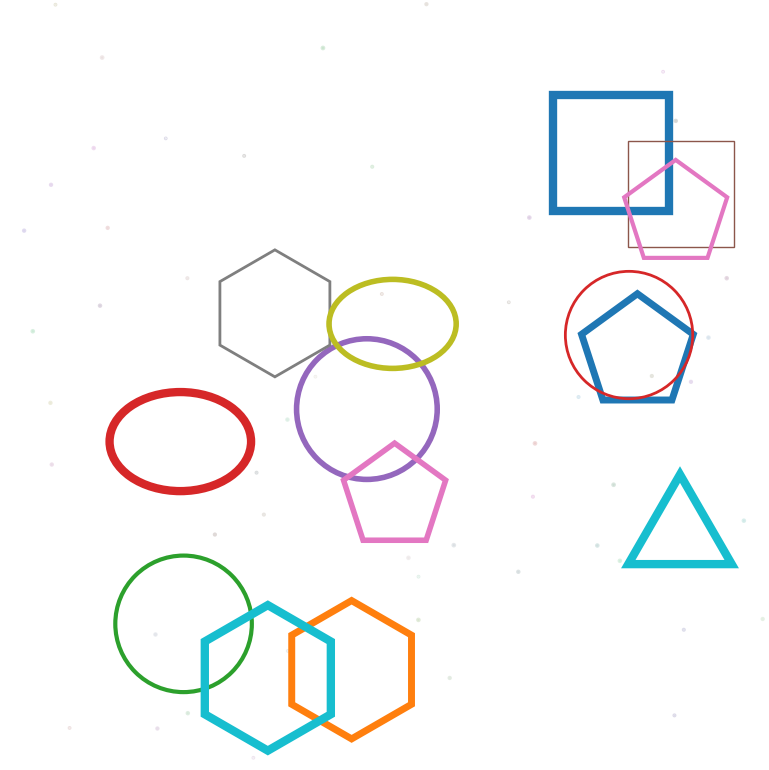[{"shape": "pentagon", "thickness": 2.5, "radius": 0.38, "center": [0.828, 0.542]}, {"shape": "square", "thickness": 3, "radius": 0.38, "center": [0.794, 0.801]}, {"shape": "hexagon", "thickness": 2.5, "radius": 0.45, "center": [0.457, 0.13]}, {"shape": "circle", "thickness": 1.5, "radius": 0.44, "center": [0.238, 0.19]}, {"shape": "circle", "thickness": 1, "radius": 0.41, "center": [0.817, 0.565]}, {"shape": "oval", "thickness": 3, "radius": 0.46, "center": [0.234, 0.427]}, {"shape": "circle", "thickness": 2, "radius": 0.46, "center": [0.476, 0.469]}, {"shape": "square", "thickness": 0.5, "radius": 0.34, "center": [0.884, 0.748]}, {"shape": "pentagon", "thickness": 2, "radius": 0.35, "center": [0.512, 0.355]}, {"shape": "pentagon", "thickness": 1.5, "radius": 0.35, "center": [0.878, 0.722]}, {"shape": "hexagon", "thickness": 1, "radius": 0.41, "center": [0.357, 0.593]}, {"shape": "oval", "thickness": 2, "radius": 0.41, "center": [0.51, 0.579]}, {"shape": "triangle", "thickness": 3, "radius": 0.39, "center": [0.883, 0.306]}, {"shape": "hexagon", "thickness": 3, "radius": 0.47, "center": [0.348, 0.12]}]